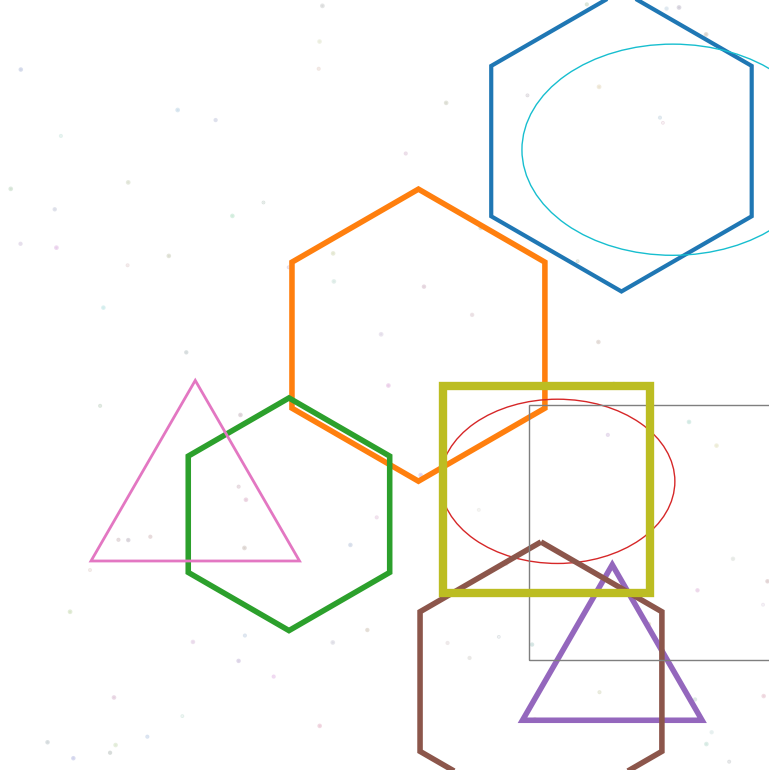[{"shape": "hexagon", "thickness": 1.5, "radius": 0.98, "center": [0.807, 0.817]}, {"shape": "hexagon", "thickness": 2, "radius": 0.95, "center": [0.543, 0.565]}, {"shape": "hexagon", "thickness": 2, "radius": 0.76, "center": [0.375, 0.332]}, {"shape": "oval", "thickness": 0.5, "radius": 0.76, "center": [0.724, 0.375]}, {"shape": "triangle", "thickness": 2, "radius": 0.67, "center": [0.795, 0.132]}, {"shape": "hexagon", "thickness": 2, "radius": 0.91, "center": [0.703, 0.115]}, {"shape": "triangle", "thickness": 1, "radius": 0.78, "center": [0.254, 0.35]}, {"shape": "square", "thickness": 0.5, "radius": 0.83, "center": [0.853, 0.309]}, {"shape": "square", "thickness": 3, "radius": 0.67, "center": [0.71, 0.364]}, {"shape": "oval", "thickness": 0.5, "radius": 0.98, "center": [0.874, 0.806]}]